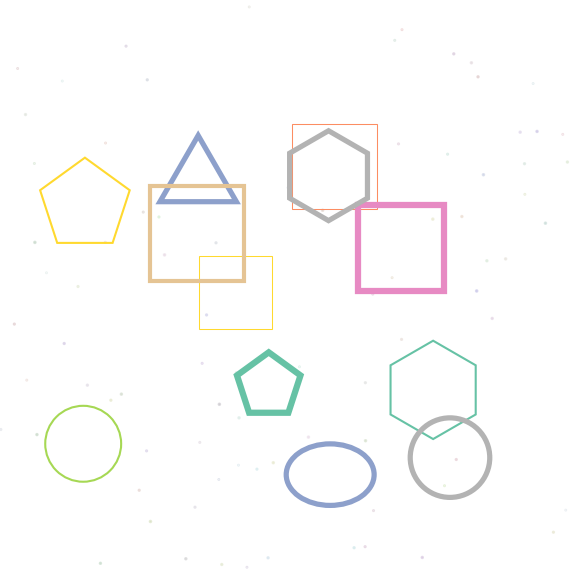[{"shape": "hexagon", "thickness": 1, "radius": 0.43, "center": [0.75, 0.324]}, {"shape": "pentagon", "thickness": 3, "radius": 0.29, "center": [0.465, 0.331]}, {"shape": "square", "thickness": 0.5, "radius": 0.37, "center": [0.58, 0.711]}, {"shape": "oval", "thickness": 2.5, "radius": 0.38, "center": [0.572, 0.177]}, {"shape": "triangle", "thickness": 2.5, "radius": 0.38, "center": [0.343, 0.688]}, {"shape": "square", "thickness": 3, "radius": 0.37, "center": [0.694, 0.569]}, {"shape": "circle", "thickness": 1, "radius": 0.33, "center": [0.144, 0.231]}, {"shape": "square", "thickness": 0.5, "radius": 0.32, "center": [0.407, 0.492]}, {"shape": "pentagon", "thickness": 1, "radius": 0.41, "center": [0.147, 0.645]}, {"shape": "square", "thickness": 2, "radius": 0.41, "center": [0.341, 0.595]}, {"shape": "hexagon", "thickness": 2.5, "radius": 0.39, "center": [0.569, 0.695]}, {"shape": "circle", "thickness": 2.5, "radius": 0.34, "center": [0.779, 0.207]}]